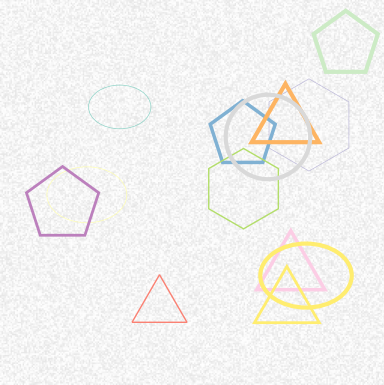[{"shape": "oval", "thickness": 0.5, "radius": 0.41, "center": [0.311, 0.722]}, {"shape": "oval", "thickness": 0.5, "radius": 0.52, "center": [0.226, 0.494]}, {"shape": "hexagon", "thickness": 0.5, "radius": 0.6, "center": [0.802, 0.675]}, {"shape": "triangle", "thickness": 1, "radius": 0.41, "center": [0.414, 0.204]}, {"shape": "pentagon", "thickness": 2.5, "radius": 0.44, "center": [0.63, 0.65]}, {"shape": "triangle", "thickness": 3, "radius": 0.51, "center": [0.741, 0.681]}, {"shape": "hexagon", "thickness": 1, "radius": 0.52, "center": [0.633, 0.51]}, {"shape": "triangle", "thickness": 2.5, "radius": 0.51, "center": [0.755, 0.299]}, {"shape": "circle", "thickness": 3, "radius": 0.55, "center": [0.696, 0.644]}, {"shape": "pentagon", "thickness": 2, "radius": 0.49, "center": [0.163, 0.469]}, {"shape": "pentagon", "thickness": 3, "radius": 0.44, "center": [0.898, 0.884]}, {"shape": "triangle", "thickness": 2, "radius": 0.49, "center": [0.745, 0.21]}, {"shape": "oval", "thickness": 3, "radius": 0.59, "center": [0.795, 0.284]}]